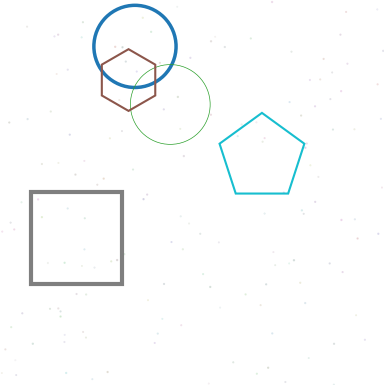[{"shape": "circle", "thickness": 2.5, "radius": 0.53, "center": [0.351, 0.879]}, {"shape": "circle", "thickness": 0.5, "radius": 0.52, "center": [0.442, 0.729]}, {"shape": "hexagon", "thickness": 1.5, "radius": 0.4, "center": [0.334, 0.792]}, {"shape": "square", "thickness": 3, "radius": 0.59, "center": [0.198, 0.382]}, {"shape": "pentagon", "thickness": 1.5, "radius": 0.58, "center": [0.68, 0.591]}]